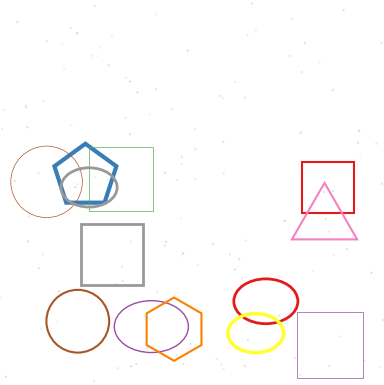[{"shape": "oval", "thickness": 2, "radius": 0.42, "center": [0.691, 0.217]}, {"shape": "square", "thickness": 1.5, "radius": 0.33, "center": [0.852, 0.513]}, {"shape": "pentagon", "thickness": 3, "radius": 0.42, "center": [0.222, 0.542]}, {"shape": "square", "thickness": 0.5, "radius": 0.41, "center": [0.314, 0.534]}, {"shape": "oval", "thickness": 1, "radius": 0.48, "center": [0.393, 0.152]}, {"shape": "square", "thickness": 0.5, "radius": 0.43, "center": [0.857, 0.103]}, {"shape": "hexagon", "thickness": 1.5, "radius": 0.41, "center": [0.452, 0.145]}, {"shape": "oval", "thickness": 2.5, "radius": 0.36, "center": [0.664, 0.135]}, {"shape": "circle", "thickness": 1.5, "radius": 0.41, "center": [0.202, 0.166]}, {"shape": "circle", "thickness": 0.5, "radius": 0.46, "center": [0.121, 0.528]}, {"shape": "triangle", "thickness": 1.5, "radius": 0.49, "center": [0.843, 0.427]}, {"shape": "oval", "thickness": 2, "radius": 0.36, "center": [0.231, 0.513]}, {"shape": "square", "thickness": 2, "radius": 0.4, "center": [0.29, 0.339]}]